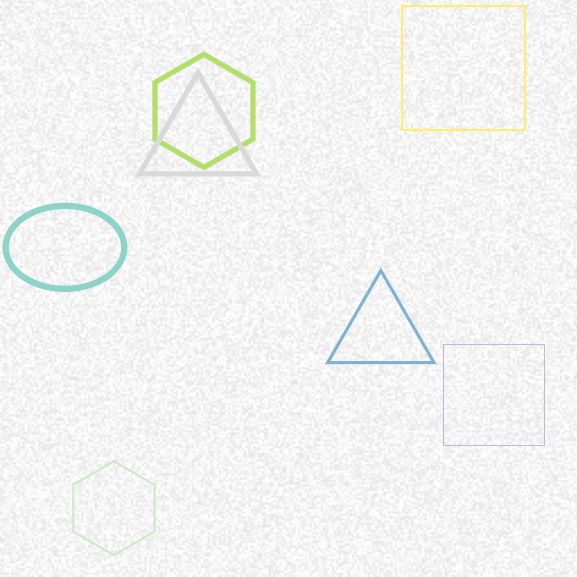[{"shape": "oval", "thickness": 3, "radius": 0.51, "center": [0.112, 0.571]}, {"shape": "square", "thickness": 0.5, "radius": 0.44, "center": [0.855, 0.316]}, {"shape": "triangle", "thickness": 1.5, "radius": 0.53, "center": [0.659, 0.424]}, {"shape": "hexagon", "thickness": 2.5, "radius": 0.49, "center": [0.353, 0.807]}, {"shape": "triangle", "thickness": 2.5, "radius": 0.58, "center": [0.343, 0.757]}, {"shape": "hexagon", "thickness": 1, "radius": 0.41, "center": [0.197, 0.119]}, {"shape": "square", "thickness": 1, "radius": 0.54, "center": [0.803, 0.882]}]